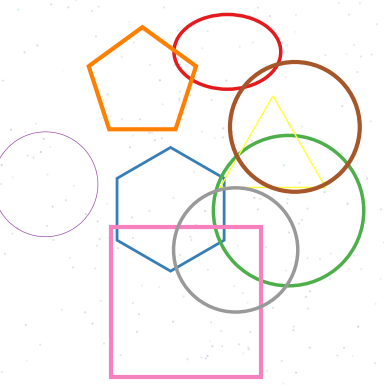[{"shape": "oval", "thickness": 2.5, "radius": 0.69, "center": [0.591, 0.865]}, {"shape": "hexagon", "thickness": 2, "radius": 0.8, "center": [0.443, 0.456]}, {"shape": "circle", "thickness": 2.5, "radius": 0.98, "center": [0.75, 0.453]}, {"shape": "circle", "thickness": 0.5, "radius": 0.68, "center": [0.118, 0.521]}, {"shape": "pentagon", "thickness": 3, "radius": 0.73, "center": [0.37, 0.783]}, {"shape": "triangle", "thickness": 1, "radius": 0.79, "center": [0.709, 0.592]}, {"shape": "circle", "thickness": 3, "radius": 0.84, "center": [0.766, 0.67]}, {"shape": "square", "thickness": 3, "radius": 0.98, "center": [0.482, 0.216]}, {"shape": "circle", "thickness": 2.5, "radius": 0.81, "center": [0.612, 0.351]}]